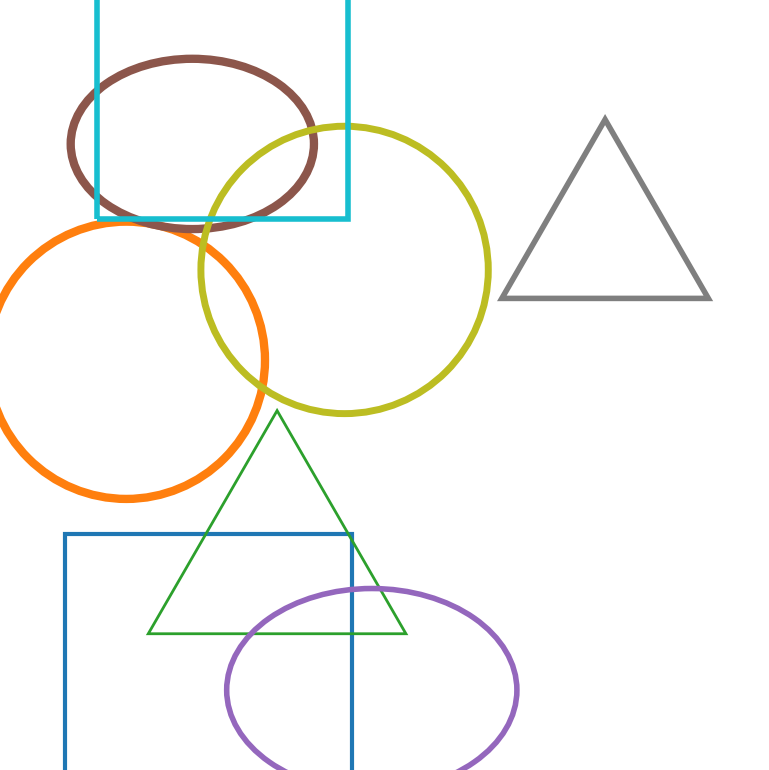[{"shape": "square", "thickness": 1.5, "radius": 0.93, "center": [0.271, 0.12]}, {"shape": "circle", "thickness": 3, "radius": 0.9, "center": [0.164, 0.532]}, {"shape": "triangle", "thickness": 1, "radius": 0.97, "center": [0.36, 0.274]}, {"shape": "oval", "thickness": 2, "radius": 0.94, "center": [0.483, 0.104]}, {"shape": "oval", "thickness": 3, "radius": 0.79, "center": [0.25, 0.813]}, {"shape": "triangle", "thickness": 2, "radius": 0.77, "center": [0.786, 0.69]}, {"shape": "circle", "thickness": 2.5, "radius": 0.93, "center": [0.448, 0.649]}, {"shape": "square", "thickness": 2, "radius": 0.81, "center": [0.288, 0.879]}]